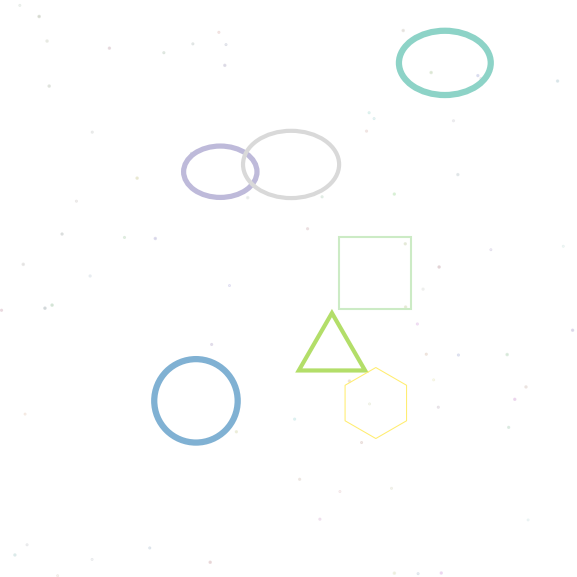[{"shape": "oval", "thickness": 3, "radius": 0.4, "center": [0.77, 0.89]}, {"shape": "oval", "thickness": 2.5, "radius": 0.32, "center": [0.381, 0.702]}, {"shape": "circle", "thickness": 3, "radius": 0.36, "center": [0.339, 0.305]}, {"shape": "triangle", "thickness": 2, "radius": 0.33, "center": [0.575, 0.391]}, {"shape": "oval", "thickness": 2, "radius": 0.42, "center": [0.504, 0.714]}, {"shape": "square", "thickness": 1, "radius": 0.31, "center": [0.65, 0.527]}, {"shape": "hexagon", "thickness": 0.5, "radius": 0.31, "center": [0.651, 0.301]}]